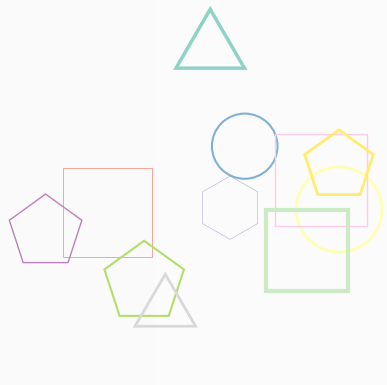[{"shape": "triangle", "thickness": 2.5, "radius": 0.51, "center": [0.542, 0.874]}, {"shape": "circle", "thickness": 2, "radius": 0.55, "center": [0.875, 0.456]}, {"shape": "hexagon", "thickness": 0.5, "radius": 0.41, "center": [0.594, 0.46]}, {"shape": "square", "thickness": 0.5, "radius": 0.58, "center": [0.278, 0.447]}, {"shape": "circle", "thickness": 1.5, "radius": 0.42, "center": [0.632, 0.62]}, {"shape": "pentagon", "thickness": 1.5, "radius": 0.54, "center": [0.372, 0.267]}, {"shape": "square", "thickness": 1, "radius": 0.59, "center": [0.828, 0.533]}, {"shape": "triangle", "thickness": 2, "radius": 0.45, "center": [0.427, 0.198]}, {"shape": "pentagon", "thickness": 1, "radius": 0.49, "center": [0.118, 0.397]}, {"shape": "square", "thickness": 3, "radius": 0.53, "center": [0.792, 0.349]}, {"shape": "pentagon", "thickness": 2, "radius": 0.46, "center": [0.875, 0.57]}]